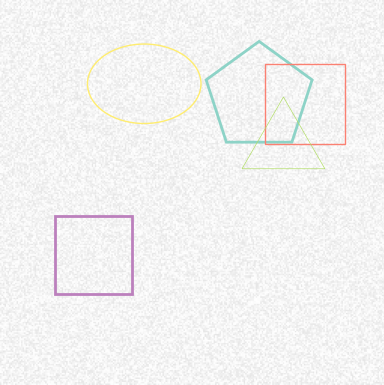[{"shape": "pentagon", "thickness": 2, "radius": 0.72, "center": [0.673, 0.748]}, {"shape": "square", "thickness": 1, "radius": 0.52, "center": [0.792, 0.73]}, {"shape": "triangle", "thickness": 0.5, "radius": 0.62, "center": [0.736, 0.624]}, {"shape": "square", "thickness": 2, "radius": 0.5, "center": [0.243, 0.338]}, {"shape": "oval", "thickness": 1, "radius": 0.74, "center": [0.375, 0.782]}]